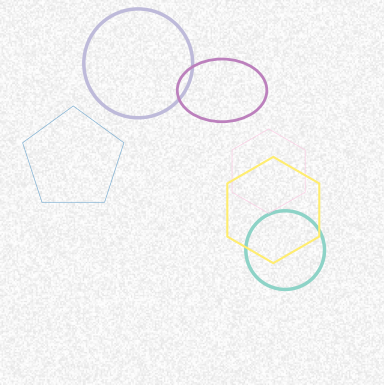[{"shape": "circle", "thickness": 2.5, "radius": 0.51, "center": [0.741, 0.35]}, {"shape": "circle", "thickness": 2.5, "radius": 0.71, "center": [0.359, 0.835]}, {"shape": "pentagon", "thickness": 0.5, "radius": 0.69, "center": [0.19, 0.586]}, {"shape": "hexagon", "thickness": 0.5, "radius": 0.55, "center": [0.698, 0.556]}, {"shape": "oval", "thickness": 2, "radius": 0.58, "center": [0.577, 0.765]}, {"shape": "hexagon", "thickness": 1.5, "radius": 0.69, "center": [0.71, 0.455]}]